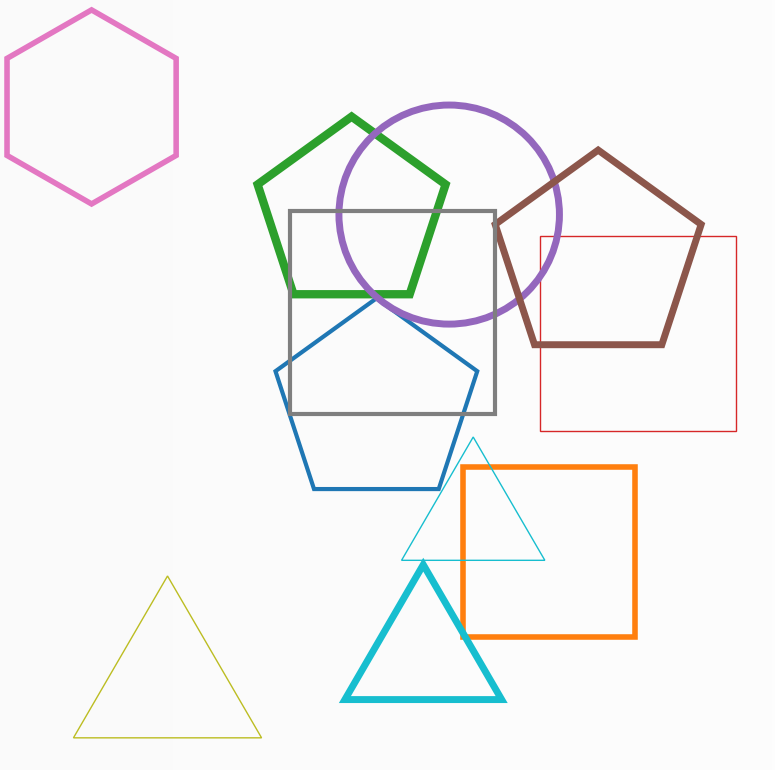[{"shape": "pentagon", "thickness": 1.5, "radius": 0.68, "center": [0.486, 0.476]}, {"shape": "square", "thickness": 2, "radius": 0.55, "center": [0.709, 0.283]}, {"shape": "pentagon", "thickness": 3, "radius": 0.64, "center": [0.454, 0.721]}, {"shape": "square", "thickness": 0.5, "radius": 0.63, "center": [0.824, 0.567]}, {"shape": "circle", "thickness": 2.5, "radius": 0.71, "center": [0.58, 0.721]}, {"shape": "pentagon", "thickness": 2.5, "radius": 0.7, "center": [0.772, 0.665]}, {"shape": "hexagon", "thickness": 2, "radius": 0.63, "center": [0.118, 0.861]}, {"shape": "square", "thickness": 1.5, "radius": 0.66, "center": [0.506, 0.594]}, {"shape": "triangle", "thickness": 0.5, "radius": 0.7, "center": [0.216, 0.112]}, {"shape": "triangle", "thickness": 2.5, "radius": 0.58, "center": [0.546, 0.15]}, {"shape": "triangle", "thickness": 0.5, "radius": 0.53, "center": [0.611, 0.326]}]